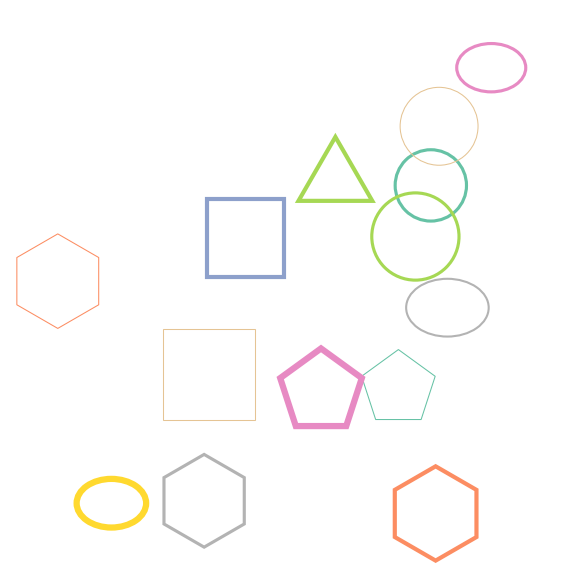[{"shape": "circle", "thickness": 1.5, "radius": 0.31, "center": [0.746, 0.678]}, {"shape": "pentagon", "thickness": 0.5, "radius": 0.33, "center": [0.69, 0.327]}, {"shape": "hexagon", "thickness": 2, "radius": 0.41, "center": [0.754, 0.11]}, {"shape": "hexagon", "thickness": 0.5, "radius": 0.41, "center": [0.1, 0.512]}, {"shape": "square", "thickness": 2, "radius": 0.33, "center": [0.426, 0.587]}, {"shape": "oval", "thickness": 1.5, "radius": 0.3, "center": [0.851, 0.882]}, {"shape": "pentagon", "thickness": 3, "radius": 0.37, "center": [0.556, 0.321]}, {"shape": "circle", "thickness": 1.5, "radius": 0.38, "center": [0.719, 0.59]}, {"shape": "triangle", "thickness": 2, "radius": 0.37, "center": [0.581, 0.688]}, {"shape": "oval", "thickness": 3, "radius": 0.3, "center": [0.193, 0.128]}, {"shape": "circle", "thickness": 0.5, "radius": 0.34, "center": [0.76, 0.78]}, {"shape": "square", "thickness": 0.5, "radius": 0.4, "center": [0.363, 0.351]}, {"shape": "hexagon", "thickness": 1.5, "radius": 0.4, "center": [0.353, 0.132]}, {"shape": "oval", "thickness": 1, "radius": 0.36, "center": [0.775, 0.466]}]